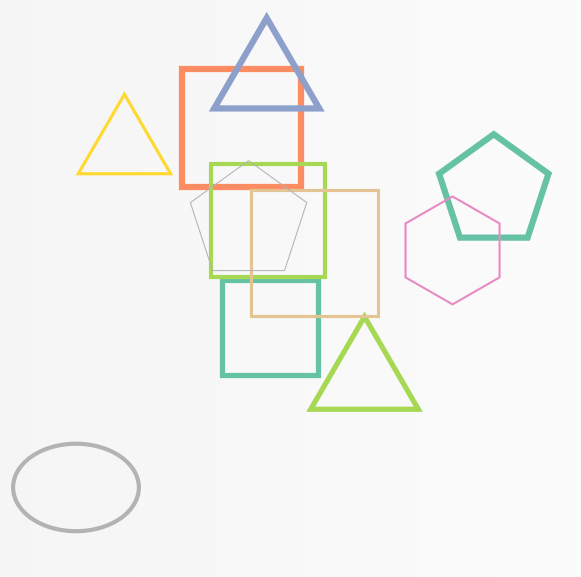[{"shape": "pentagon", "thickness": 3, "radius": 0.49, "center": [0.85, 0.668]}, {"shape": "square", "thickness": 2.5, "radius": 0.41, "center": [0.465, 0.432]}, {"shape": "square", "thickness": 3, "radius": 0.51, "center": [0.416, 0.778]}, {"shape": "triangle", "thickness": 3, "radius": 0.52, "center": [0.459, 0.864]}, {"shape": "hexagon", "thickness": 1, "radius": 0.47, "center": [0.779, 0.565]}, {"shape": "triangle", "thickness": 2.5, "radius": 0.53, "center": [0.627, 0.344]}, {"shape": "square", "thickness": 2, "radius": 0.49, "center": [0.461, 0.617]}, {"shape": "triangle", "thickness": 1.5, "radius": 0.46, "center": [0.214, 0.744]}, {"shape": "square", "thickness": 1.5, "radius": 0.54, "center": [0.542, 0.56]}, {"shape": "pentagon", "thickness": 0.5, "radius": 0.53, "center": [0.428, 0.616]}, {"shape": "oval", "thickness": 2, "radius": 0.54, "center": [0.131, 0.155]}]